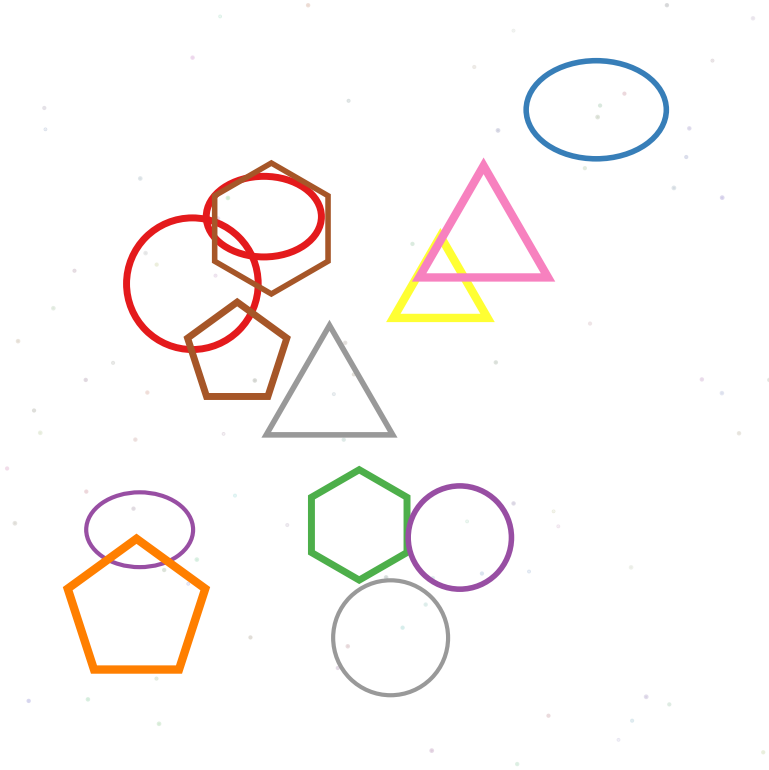[{"shape": "circle", "thickness": 2.5, "radius": 0.43, "center": [0.25, 0.632]}, {"shape": "oval", "thickness": 2.5, "radius": 0.37, "center": [0.343, 0.719]}, {"shape": "oval", "thickness": 2, "radius": 0.46, "center": [0.774, 0.857]}, {"shape": "hexagon", "thickness": 2.5, "radius": 0.36, "center": [0.467, 0.318]}, {"shape": "oval", "thickness": 1.5, "radius": 0.35, "center": [0.181, 0.312]}, {"shape": "circle", "thickness": 2, "radius": 0.34, "center": [0.597, 0.302]}, {"shape": "pentagon", "thickness": 3, "radius": 0.47, "center": [0.177, 0.206]}, {"shape": "triangle", "thickness": 3, "radius": 0.35, "center": [0.572, 0.622]}, {"shape": "pentagon", "thickness": 2.5, "radius": 0.34, "center": [0.308, 0.54]}, {"shape": "hexagon", "thickness": 2, "radius": 0.43, "center": [0.352, 0.703]}, {"shape": "triangle", "thickness": 3, "radius": 0.48, "center": [0.628, 0.688]}, {"shape": "triangle", "thickness": 2, "radius": 0.47, "center": [0.428, 0.483]}, {"shape": "circle", "thickness": 1.5, "radius": 0.37, "center": [0.507, 0.172]}]